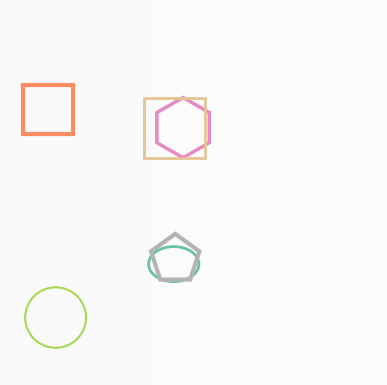[{"shape": "oval", "thickness": 2, "radius": 0.32, "center": [0.448, 0.314]}, {"shape": "square", "thickness": 3, "radius": 0.32, "center": [0.123, 0.716]}, {"shape": "hexagon", "thickness": 2.5, "radius": 0.39, "center": [0.472, 0.668]}, {"shape": "circle", "thickness": 1.5, "radius": 0.39, "center": [0.143, 0.175]}, {"shape": "square", "thickness": 2, "radius": 0.39, "center": [0.45, 0.667]}, {"shape": "pentagon", "thickness": 3, "radius": 0.33, "center": [0.452, 0.327]}]